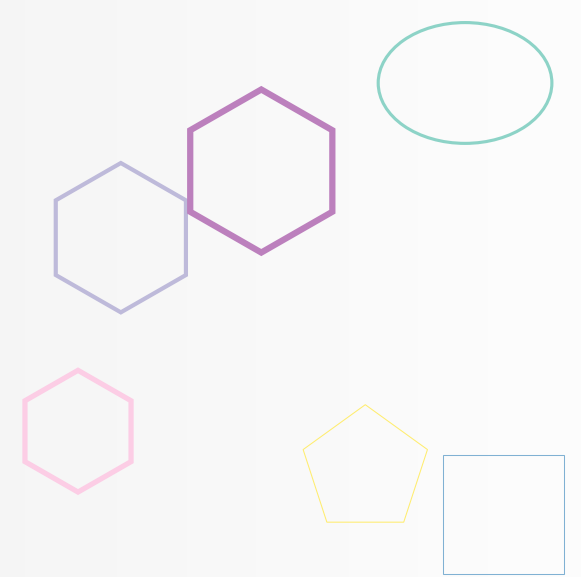[{"shape": "oval", "thickness": 1.5, "radius": 0.75, "center": [0.8, 0.855]}, {"shape": "hexagon", "thickness": 2, "radius": 0.65, "center": [0.208, 0.588]}, {"shape": "square", "thickness": 0.5, "radius": 0.52, "center": [0.866, 0.108]}, {"shape": "hexagon", "thickness": 2.5, "radius": 0.53, "center": [0.134, 0.252]}, {"shape": "hexagon", "thickness": 3, "radius": 0.71, "center": [0.45, 0.703]}, {"shape": "pentagon", "thickness": 0.5, "radius": 0.56, "center": [0.628, 0.186]}]